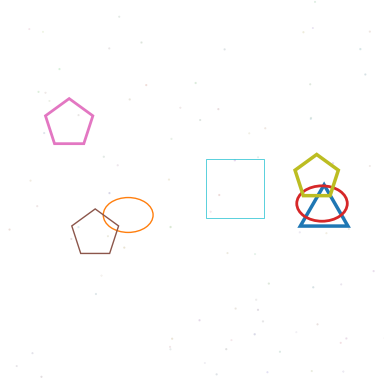[{"shape": "triangle", "thickness": 2.5, "radius": 0.36, "center": [0.842, 0.448]}, {"shape": "oval", "thickness": 1, "radius": 0.32, "center": [0.333, 0.442]}, {"shape": "oval", "thickness": 2, "radius": 0.33, "center": [0.836, 0.471]}, {"shape": "pentagon", "thickness": 1, "radius": 0.32, "center": [0.247, 0.393]}, {"shape": "pentagon", "thickness": 2, "radius": 0.32, "center": [0.18, 0.679]}, {"shape": "pentagon", "thickness": 2.5, "radius": 0.3, "center": [0.823, 0.54]}, {"shape": "square", "thickness": 0.5, "radius": 0.38, "center": [0.611, 0.51]}]